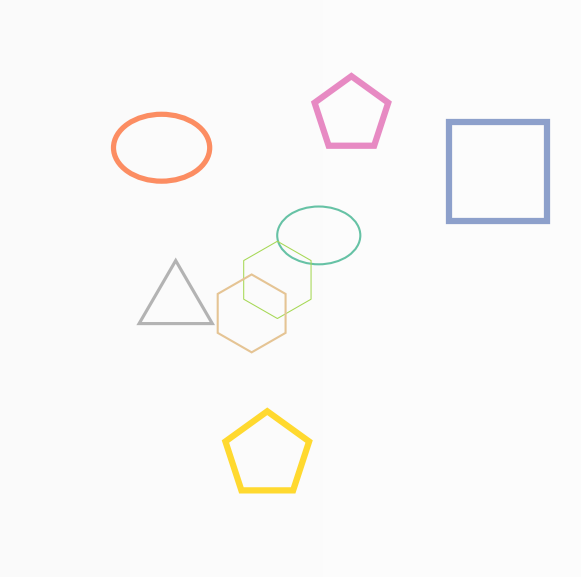[{"shape": "oval", "thickness": 1, "radius": 0.36, "center": [0.548, 0.591]}, {"shape": "oval", "thickness": 2.5, "radius": 0.41, "center": [0.278, 0.743]}, {"shape": "square", "thickness": 3, "radius": 0.42, "center": [0.857, 0.702]}, {"shape": "pentagon", "thickness": 3, "radius": 0.33, "center": [0.605, 0.801]}, {"shape": "hexagon", "thickness": 0.5, "radius": 0.33, "center": [0.477, 0.514]}, {"shape": "pentagon", "thickness": 3, "radius": 0.38, "center": [0.46, 0.211]}, {"shape": "hexagon", "thickness": 1, "radius": 0.34, "center": [0.433, 0.456]}, {"shape": "triangle", "thickness": 1.5, "radius": 0.36, "center": [0.302, 0.475]}]